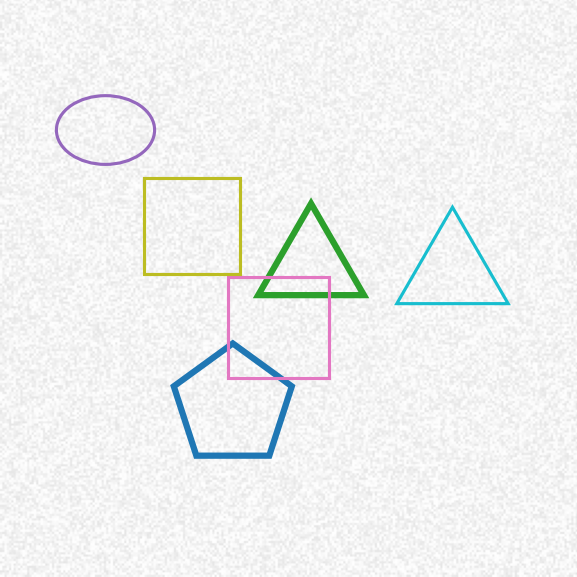[{"shape": "pentagon", "thickness": 3, "radius": 0.54, "center": [0.403, 0.297]}, {"shape": "triangle", "thickness": 3, "radius": 0.53, "center": [0.539, 0.541]}, {"shape": "oval", "thickness": 1.5, "radius": 0.43, "center": [0.183, 0.774]}, {"shape": "square", "thickness": 1.5, "radius": 0.44, "center": [0.482, 0.432]}, {"shape": "square", "thickness": 1.5, "radius": 0.42, "center": [0.332, 0.608]}, {"shape": "triangle", "thickness": 1.5, "radius": 0.56, "center": [0.784, 0.529]}]